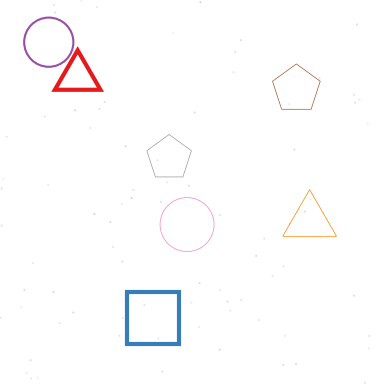[{"shape": "triangle", "thickness": 3, "radius": 0.34, "center": [0.202, 0.801]}, {"shape": "square", "thickness": 3, "radius": 0.34, "center": [0.397, 0.175]}, {"shape": "circle", "thickness": 1.5, "radius": 0.32, "center": [0.127, 0.89]}, {"shape": "triangle", "thickness": 0.5, "radius": 0.4, "center": [0.804, 0.427]}, {"shape": "pentagon", "thickness": 0.5, "radius": 0.33, "center": [0.77, 0.769]}, {"shape": "circle", "thickness": 0.5, "radius": 0.35, "center": [0.486, 0.417]}, {"shape": "pentagon", "thickness": 0.5, "radius": 0.3, "center": [0.439, 0.59]}]